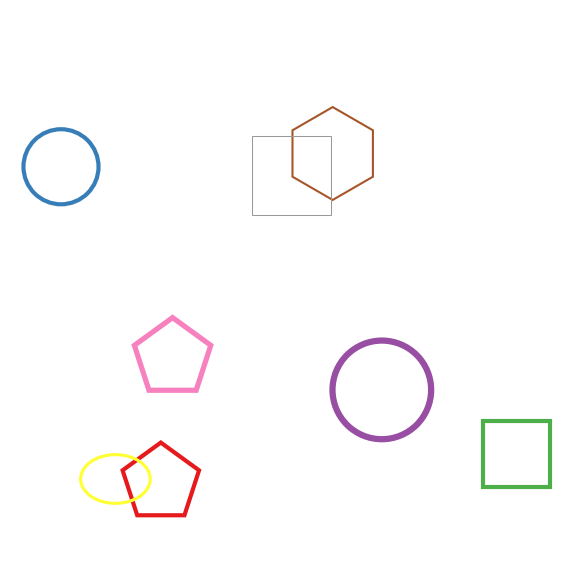[{"shape": "pentagon", "thickness": 2, "radius": 0.35, "center": [0.278, 0.163]}, {"shape": "circle", "thickness": 2, "radius": 0.32, "center": [0.106, 0.71]}, {"shape": "square", "thickness": 2, "radius": 0.29, "center": [0.894, 0.213]}, {"shape": "circle", "thickness": 3, "radius": 0.43, "center": [0.661, 0.324]}, {"shape": "oval", "thickness": 1.5, "radius": 0.3, "center": [0.2, 0.17]}, {"shape": "hexagon", "thickness": 1, "radius": 0.4, "center": [0.576, 0.733]}, {"shape": "pentagon", "thickness": 2.5, "radius": 0.35, "center": [0.299, 0.38]}, {"shape": "square", "thickness": 0.5, "radius": 0.34, "center": [0.505, 0.695]}]